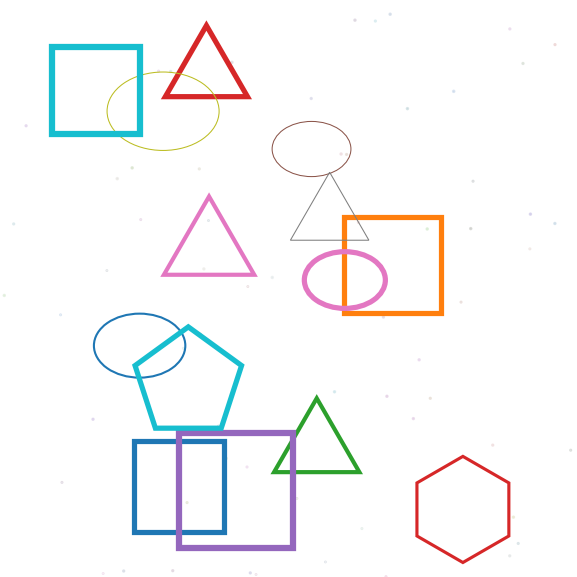[{"shape": "oval", "thickness": 1, "radius": 0.4, "center": [0.242, 0.401]}, {"shape": "square", "thickness": 2.5, "radius": 0.39, "center": [0.31, 0.157]}, {"shape": "square", "thickness": 2.5, "radius": 0.42, "center": [0.68, 0.541]}, {"shape": "triangle", "thickness": 2, "radius": 0.43, "center": [0.548, 0.224]}, {"shape": "triangle", "thickness": 2.5, "radius": 0.41, "center": [0.357, 0.873]}, {"shape": "hexagon", "thickness": 1.5, "radius": 0.46, "center": [0.802, 0.117]}, {"shape": "square", "thickness": 3, "radius": 0.5, "center": [0.409, 0.149]}, {"shape": "oval", "thickness": 0.5, "radius": 0.34, "center": [0.539, 0.741]}, {"shape": "triangle", "thickness": 2, "radius": 0.45, "center": [0.362, 0.569]}, {"shape": "oval", "thickness": 2.5, "radius": 0.35, "center": [0.597, 0.514]}, {"shape": "triangle", "thickness": 0.5, "radius": 0.39, "center": [0.571, 0.622]}, {"shape": "oval", "thickness": 0.5, "radius": 0.49, "center": [0.282, 0.807]}, {"shape": "pentagon", "thickness": 2.5, "radius": 0.48, "center": [0.326, 0.336]}, {"shape": "square", "thickness": 3, "radius": 0.38, "center": [0.166, 0.842]}]